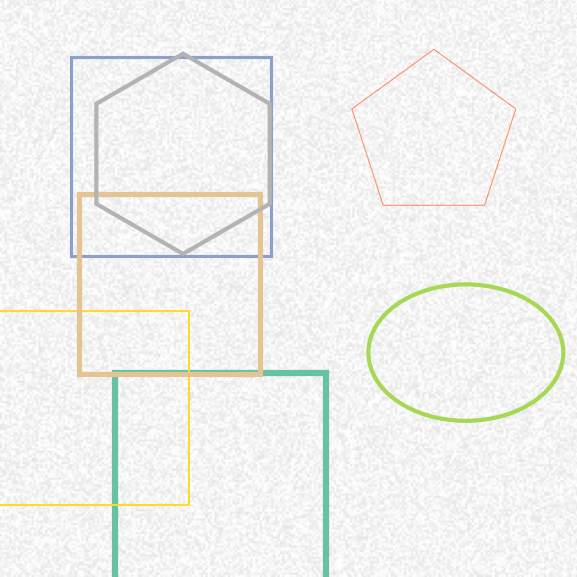[{"shape": "square", "thickness": 3, "radius": 0.91, "center": [0.382, 0.171]}, {"shape": "pentagon", "thickness": 0.5, "radius": 0.75, "center": [0.751, 0.764]}, {"shape": "square", "thickness": 1.5, "radius": 0.86, "center": [0.296, 0.728]}, {"shape": "oval", "thickness": 2, "radius": 0.84, "center": [0.807, 0.389]}, {"shape": "square", "thickness": 1, "radius": 0.84, "center": [0.16, 0.293]}, {"shape": "square", "thickness": 2.5, "radius": 0.78, "center": [0.294, 0.508]}, {"shape": "hexagon", "thickness": 2, "radius": 0.87, "center": [0.317, 0.733]}]